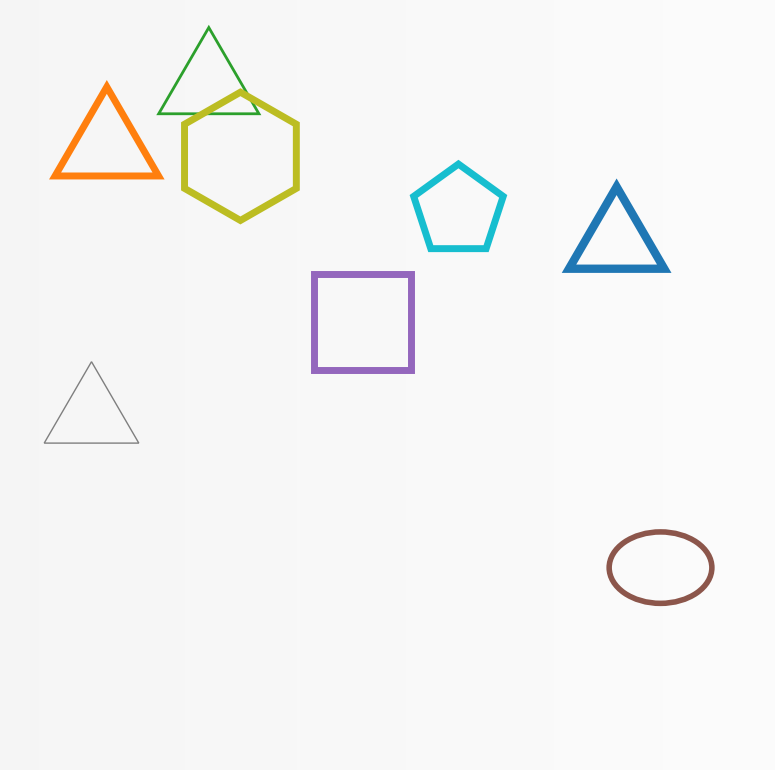[{"shape": "triangle", "thickness": 3, "radius": 0.35, "center": [0.796, 0.686]}, {"shape": "triangle", "thickness": 2.5, "radius": 0.39, "center": [0.138, 0.81]}, {"shape": "triangle", "thickness": 1, "radius": 0.37, "center": [0.269, 0.89]}, {"shape": "square", "thickness": 2.5, "radius": 0.31, "center": [0.468, 0.582]}, {"shape": "oval", "thickness": 2, "radius": 0.33, "center": [0.852, 0.263]}, {"shape": "triangle", "thickness": 0.5, "radius": 0.35, "center": [0.118, 0.46]}, {"shape": "hexagon", "thickness": 2.5, "radius": 0.42, "center": [0.31, 0.797]}, {"shape": "pentagon", "thickness": 2.5, "radius": 0.3, "center": [0.592, 0.726]}]